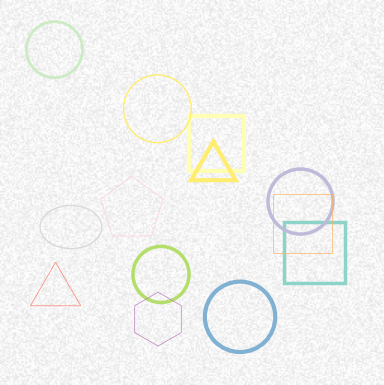[{"shape": "square", "thickness": 2.5, "radius": 0.4, "center": [0.817, 0.343]}, {"shape": "square", "thickness": 3, "radius": 0.36, "center": [0.562, 0.628]}, {"shape": "circle", "thickness": 2.5, "radius": 0.42, "center": [0.781, 0.476]}, {"shape": "triangle", "thickness": 0.5, "radius": 0.38, "center": [0.144, 0.243]}, {"shape": "circle", "thickness": 3, "radius": 0.46, "center": [0.624, 0.177]}, {"shape": "square", "thickness": 0.5, "radius": 0.38, "center": [0.786, 0.419]}, {"shape": "circle", "thickness": 2.5, "radius": 0.36, "center": [0.418, 0.287]}, {"shape": "pentagon", "thickness": 0.5, "radius": 0.43, "center": [0.343, 0.456]}, {"shape": "oval", "thickness": 1, "radius": 0.4, "center": [0.184, 0.41]}, {"shape": "hexagon", "thickness": 0.5, "radius": 0.35, "center": [0.41, 0.171]}, {"shape": "circle", "thickness": 2, "radius": 0.36, "center": [0.142, 0.871]}, {"shape": "circle", "thickness": 1, "radius": 0.44, "center": [0.409, 0.717]}, {"shape": "triangle", "thickness": 3, "radius": 0.33, "center": [0.554, 0.565]}]